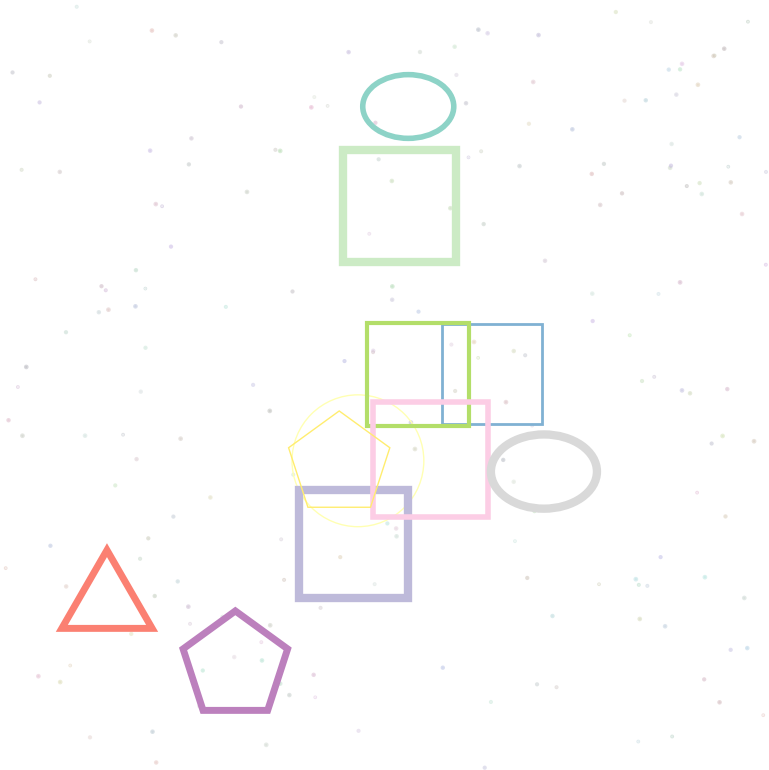[{"shape": "oval", "thickness": 2, "radius": 0.3, "center": [0.53, 0.862]}, {"shape": "circle", "thickness": 0.5, "radius": 0.43, "center": [0.465, 0.402]}, {"shape": "square", "thickness": 3, "radius": 0.35, "center": [0.459, 0.294]}, {"shape": "triangle", "thickness": 2.5, "radius": 0.34, "center": [0.139, 0.218]}, {"shape": "square", "thickness": 1, "radius": 0.32, "center": [0.639, 0.514]}, {"shape": "square", "thickness": 1.5, "radius": 0.33, "center": [0.543, 0.514]}, {"shape": "square", "thickness": 2, "radius": 0.37, "center": [0.559, 0.403]}, {"shape": "oval", "thickness": 3, "radius": 0.34, "center": [0.706, 0.388]}, {"shape": "pentagon", "thickness": 2.5, "radius": 0.36, "center": [0.306, 0.135]}, {"shape": "square", "thickness": 3, "radius": 0.37, "center": [0.519, 0.733]}, {"shape": "pentagon", "thickness": 0.5, "radius": 0.35, "center": [0.441, 0.397]}]